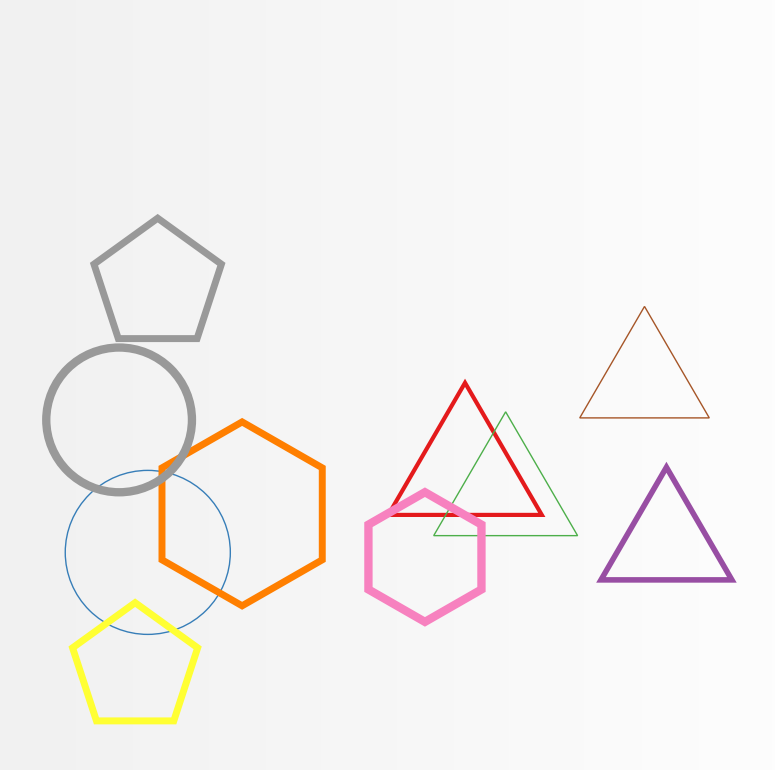[{"shape": "triangle", "thickness": 1.5, "radius": 0.57, "center": [0.6, 0.388]}, {"shape": "circle", "thickness": 0.5, "radius": 0.53, "center": [0.191, 0.283]}, {"shape": "triangle", "thickness": 0.5, "radius": 0.54, "center": [0.652, 0.358]}, {"shape": "triangle", "thickness": 2, "radius": 0.49, "center": [0.86, 0.296]}, {"shape": "hexagon", "thickness": 2.5, "radius": 0.6, "center": [0.312, 0.333]}, {"shape": "pentagon", "thickness": 2.5, "radius": 0.42, "center": [0.174, 0.132]}, {"shape": "triangle", "thickness": 0.5, "radius": 0.48, "center": [0.832, 0.506]}, {"shape": "hexagon", "thickness": 3, "radius": 0.42, "center": [0.548, 0.277]}, {"shape": "circle", "thickness": 3, "radius": 0.47, "center": [0.154, 0.455]}, {"shape": "pentagon", "thickness": 2.5, "radius": 0.43, "center": [0.203, 0.63]}]